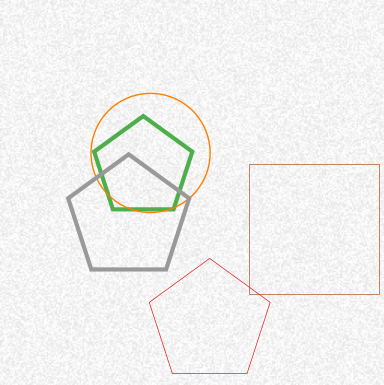[{"shape": "pentagon", "thickness": 0.5, "radius": 0.83, "center": [0.545, 0.164]}, {"shape": "pentagon", "thickness": 3, "radius": 0.67, "center": [0.372, 0.565]}, {"shape": "circle", "thickness": 1, "radius": 0.77, "center": [0.391, 0.603]}, {"shape": "square", "thickness": 0.5, "radius": 0.84, "center": [0.816, 0.405]}, {"shape": "pentagon", "thickness": 3, "radius": 0.83, "center": [0.334, 0.434]}]